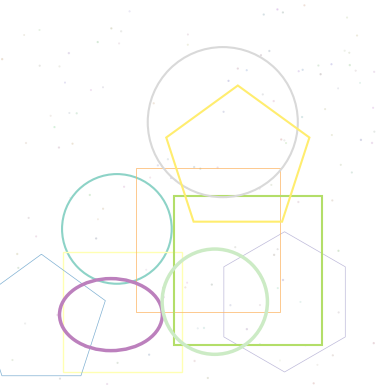[{"shape": "circle", "thickness": 1.5, "radius": 0.71, "center": [0.304, 0.405]}, {"shape": "square", "thickness": 1, "radius": 0.78, "center": [0.318, 0.189]}, {"shape": "hexagon", "thickness": 0.5, "radius": 0.91, "center": [0.739, 0.216]}, {"shape": "pentagon", "thickness": 0.5, "radius": 0.87, "center": [0.108, 0.165]}, {"shape": "square", "thickness": 0.5, "radius": 0.93, "center": [0.54, 0.376]}, {"shape": "square", "thickness": 1.5, "radius": 0.97, "center": [0.644, 0.298]}, {"shape": "circle", "thickness": 1.5, "radius": 0.97, "center": [0.579, 0.683]}, {"shape": "oval", "thickness": 2.5, "radius": 0.67, "center": [0.288, 0.183]}, {"shape": "circle", "thickness": 2.5, "radius": 0.68, "center": [0.558, 0.216]}, {"shape": "pentagon", "thickness": 1.5, "radius": 0.98, "center": [0.618, 0.582]}]